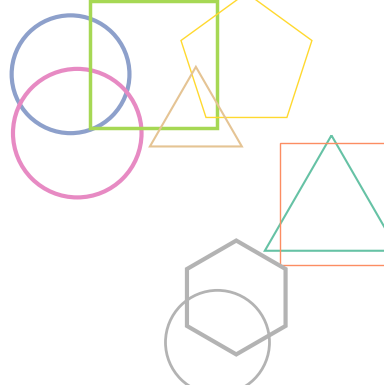[{"shape": "triangle", "thickness": 1.5, "radius": 1.0, "center": [0.861, 0.449]}, {"shape": "square", "thickness": 1, "radius": 0.79, "center": [0.886, 0.47]}, {"shape": "circle", "thickness": 3, "radius": 0.76, "center": [0.183, 0.807]}, {"shape": "circle", "thickness": 3, "radius": 0.83, "center": [0.201, 0.654]}, {"shape": "square", "thickness": 2.5, "radius": 0.82, "center": [0.399, 0.833]}, {"shape": "pentagon", "thickness": 1, "radius": 0.89, "center": [0.64, 0.84]}, {"shape": "triangle", "thickness": 1.5, "radius": 0.69, "center": [0.509, 0.689]}, {"shape": "hexagon", "thickness": 3, "radius": 0.74, "center": [0.614, 0.227]}, {"shape": "circle", "thickness": 2, "radius": 0.68, "center": [0.565, 0.111]}]